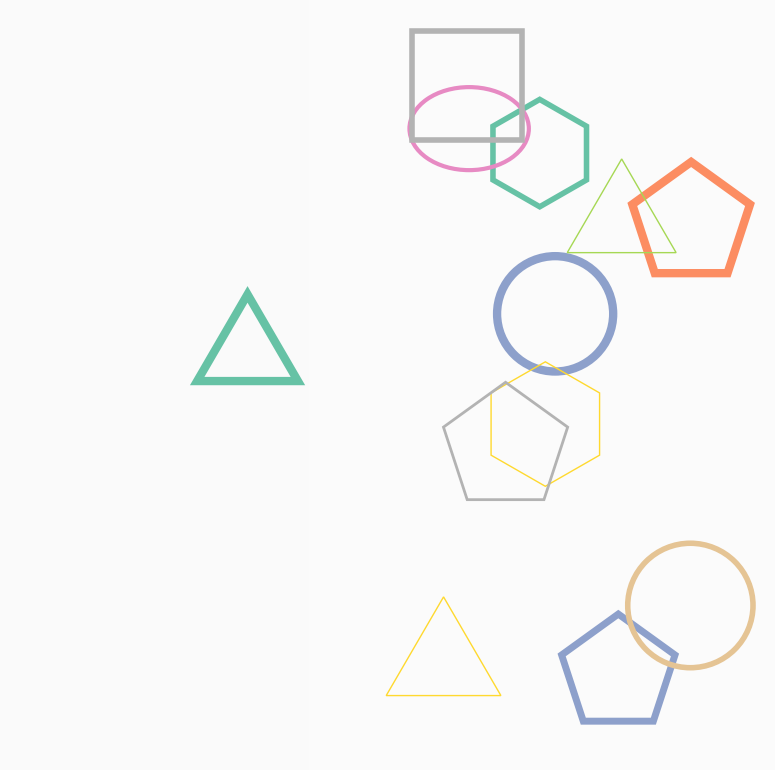[{"shape": "triangle", "thickness": 3, "radius": 0.38, "center": [0.319, 0.543]}, {"shape": "hexagon", "thickness": 2, "radius": 0.35, "center": [0.696, 0.801]}, {"shape": "pentagon", "thickness": 3, "radius": 0.4, "center": [0.892, 0.71]}, {"shape": "pentagon", "thickness": 2.5, "radius": 0.38, "center": [0.798, 0.126]}, {"shape": "circle", "thickness": 3, "radius": 0.37, "center": [0.716, 0.592]}, {"shape": "oval", "thickness": 1.5, "radius": 0.39, "center": [0.605, 0.833]}, {"shape": "triangle", "thickness": 0.5, "radius": 0.41, "center": [0.802, 0.712]}, {"shape": "triangle", "thickness": 0.5, "radius": 0.43, "center": [0.572, 0.139]}, {"shape": "hexagon", "thickness": 0.5, "radius": 0.4, "center": [0.704, 0.449]}, {"shape": "circle", "thickness": 2, "radius": 0.4, "center": [0.891, 0.214]}, {"shape": "square", "thickness": 2, "radius": 0.35, "center": [0.603, 0.889]}, {"shape": "pentagon", "thickness": 1, "radius": 0.42, "center": [0.652, 0.419]}]